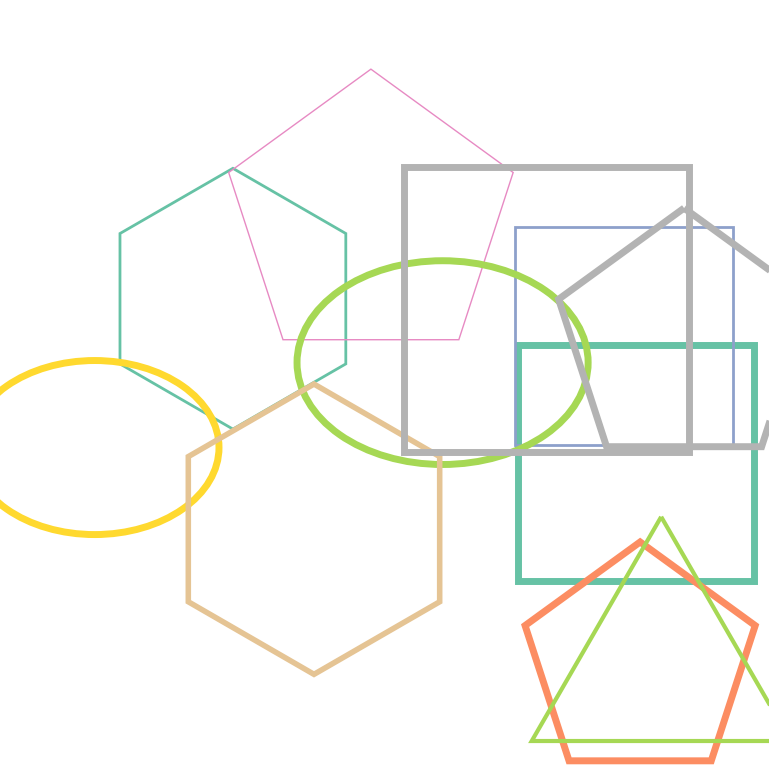[{"shape": "square", "thickness": 2.5, "radius": 0.77, "center": [0.826, 0.399]}, {"shape": "hexagon", "thickness": 1, "radius": 0.85, "center": [0.302, 0.612]}, {"shape": "pentagon", "thickness": 2.5, "radius": 0.79, "center": [0.831, 0.139]}, {"shape": "square", "thickness": 1, "radius": 0.71, "center": [0.811, 0.564]}, {"shape": "pentagon", "thickness": 0.5, "radius": 0.97, "center": [0.482, 0.716]}, {"shape": "triangle", "thickness": 1.5, "radius": 0.97, "center": [0.859, 0.135]}, {"shape": "oval", "thickness": 2.5, "radius": 0.95, "center": [0.575, 0.529]}, {"shape": "oval", "thickness": 2.5, "radius": 0.81, "center": [0.123, 0.419]}, {"shape": "hexagon", "thickness": 2, "radius": 0.94, "center": [0.408, 0.313]}, {"shape": "square", "thickness": 2.5, "radius": 0.93, "center": [0.709, 0.598]}, {"shape": "pentagon", "thickness": 2.5, "radius": 0.86, "center": [0.888, 0.558]}]